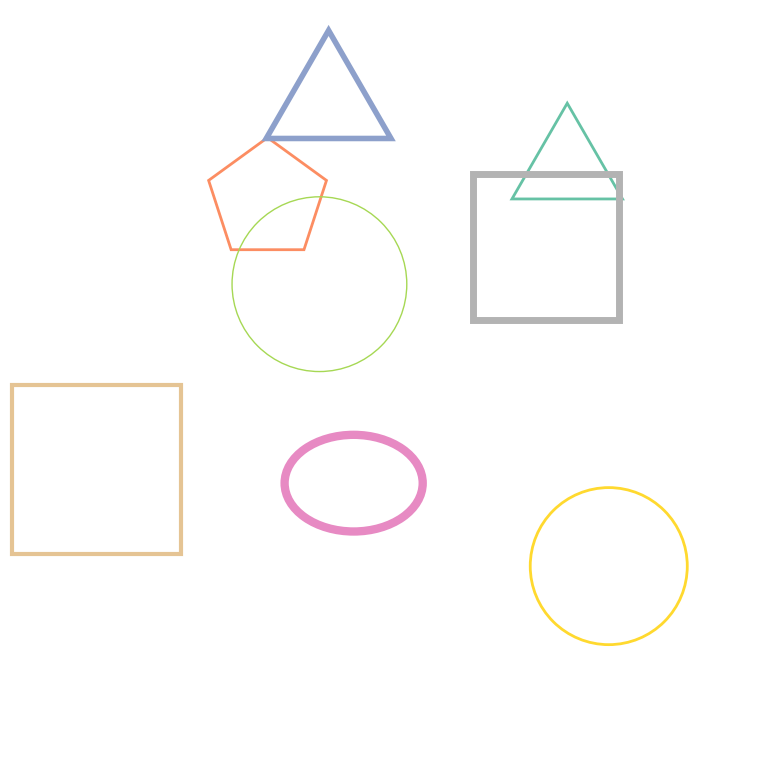[{"shape": "triangle", "thickness": 1, "radius": 0.41, "center": [0.737, 0.783]}, {"shape": "pentagon", "thickness": 1, "radius": 0.4, "center": [0.347, 0.741]}, {"shape": "triangle", "thickness": 2, "radius": 0.47, "center": [0.427, 0.867]}, {"shape": "oval", "thickness": 3, "radius": 0.45, "center": [0.459, 0.373]}, {"shape": "circle", "thickness": 0.5, "radius": 0.57, "center": [0.415, 0.631]}, {"shape": "circle", "thickness": 1, "radius": 0.51, "center": [0.791, 0.265]}, {"shape": "square", "thickness": 1.5, "radius": 0.55, "center": [0.125, 0.391]}, {"shape": "square", "thickness": 2.5, "radius": 0.47, "center": [0.709, 0.679]}]